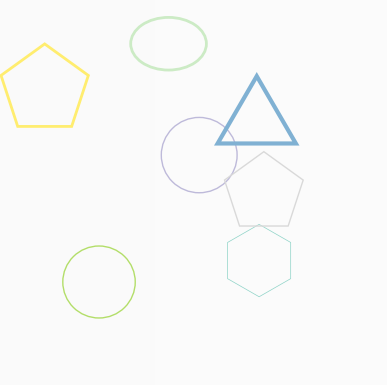[{"shape": "hexagon", "thickness": 0.5, "radius": 0.47, "center": [0.669, 0.323]}, {"shape": "circle", "thickness": 1, "radius": 0.49, "center": [0.514, 0.597]}, {"shape": "triangle", "thickness": 3, "radius": 0.58, "center": [0.663, 0.686]}, {"shape": "circle", "thickness": 1, "radius": 0.47, "center": [0.256, 0.268]}, {"shape": "pentagon", "thickness": 1, "radius": 0.53, "center": [0.681, 0.499]}, {"shape": "oval", "thickness": 2, "radius": 0.49, "center": [0.435, 0.886]}, {"shape": "pentagon", "thickness": 2, "radius": 0.59, "center": [0.115, 0.767]}]